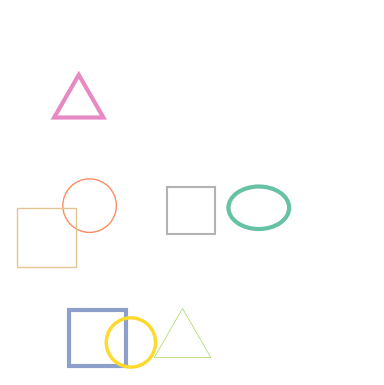[{"shape": "oval", "thickness": 3, "radius": 0.39, "center": [0.672, 0.46]}, {"shape": "circle", "thickness": 1, "radius": 0.35, "center": [0.233, 0.466]}, {"shape": "square", "thickness": 3, "radius": 0.37, "center": [0.253, 0.122]}, {"shape": "triangle", "thickness": 3, "radius": 0.37, "center": [0.205, 0.732]}, {"shape": "triangle", "thickness": 0.5, "radius": 0.42, "center": [0.474, 0.114]}, {"shape": "circle", "thickness": 2.5, "radius": 0.32, "center": [0.34, 0.111]}, {"shape": "square", "thickness": 1, "radius": 0.38, "center": [0.121, 0.383]}, {"shape": "square", "thickness": 1.5, "radius": 0.31, "center": [0.496, 0.452]}]